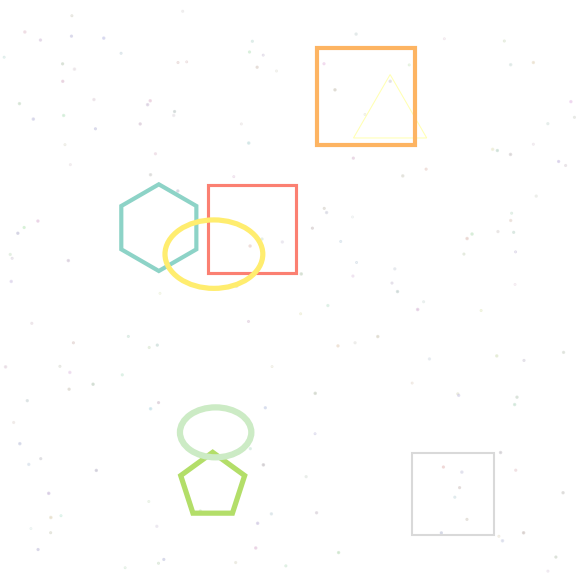[{"shape": "hexagon", "thickness": 2, "radius": 0.38, "center": [0.275, 0.605]}, {"shape": "triangle", "thickness": 0.5, "radius": 0.37, "center": [0.676, 0.797]}, {"shape": "square", "thickness": 1.5, "radius": 0.38, "center": [0.437, 0.602]}, {"shape": "square", "thickness": 2, "radius": 0.42, "center": [0.634, 0.832]}, {"shape": "pentagon", "thickness": 2.5, "radius": 0.29, "center": [0.368, 0.158]}, {"shape": "square", "thickness": 1, "radius": 0.36, "center": [0.784, 0.144]}, {"shape": "oval", "thickness": 3, "radius": 0.31, "center": [0.373, 0.25]}, {"shape": "oval", "thickness": 2.5, "radius": 0.42, "center": [0.37, 0.559]}]